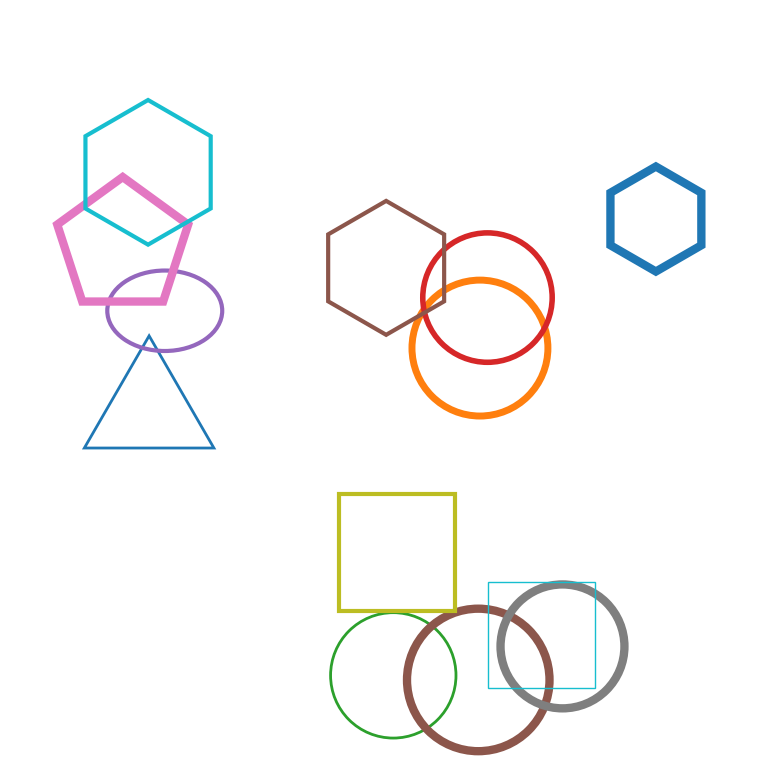[{"shape": "hexagon", "thickness": 3, "radius": 0.34, "center": [0.852, 0.716]}, {"shape": "triangle", "thickness": 1, "radius": 0.49, "center": [0.194, 0.467]}, {"shape": "circle", "thickness": 2.5, "radius": 0.44, "center": [0.623, 0.548]}, {"shape": "circle", "thickness": 1, "radius": 0.41, "center": [0.511, 0.123]}, {"shape": "circle", "thickness": 2, "radius": 0.42, "center": [0.633, 0.614]}, {"shape": "oval", "thickness": 1.5, "radius": 0.37, "center": [0.214, 0.596]}, {"shape": "hexagon", "thickness": 1.5, "radius": 0.43, "center": [0.502, 0.652]}, {"shape": "circle", "thickness": 3, "radius": 0.46, "center": [0.621, 0.117]}, {"shape": "pentagon", "thickness": 3, "radius": 0.45, "center": [0.159, 0.681]}, {"shape": "circle", "thickness": 3, "radius": 0.4, "center": [0.73, 0.161]}, {"shape": "square", "thickness": 1.5, "radius": 0.38, "center": [0.515, 0.282]}, {"shape": "square", "thickness": 0.5, "radius": 0.35, "center": [0.703, 0.175]}, {"shape": "hexagon", "thickness": 1.5, "radius": 0.47, "center": [0.192, 0.776]}]